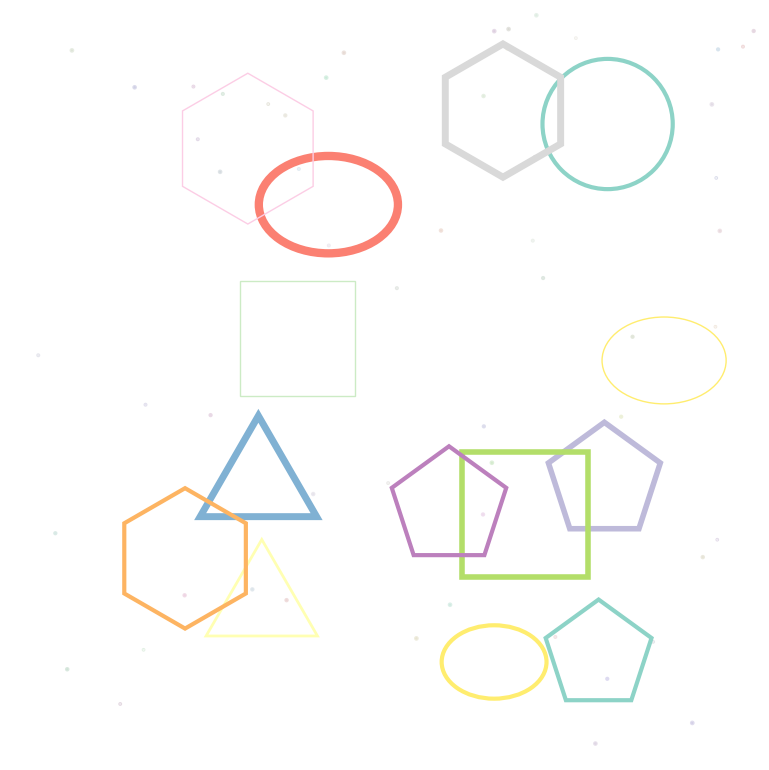[{"shape": "circle", "thickness": 1.5, "radius": 0.42, "center": [0.789, 0.839]}, {"shape": "pentagon", "thickness": 1.5, "radius": 0.36, "center": [0.777, 0.149]}, {"shape": "triangle", "thickness": 1, "radius": 0.42, "center": [0.34, 0.216]}, {"shape": "pentagon", "thickness": 2, "radius": 0.38, "center": [0.785, 0.375]}, {"shape": "oval", "thickness": 3, "radius": 0.45, "center": [0.426, 0.734]}, {"shape": "triangle", "thickness": 2.5, "radius": 0.44, "center": [0.336, 0.373]}, {"shape": "hexagon", "thickness": 1.5, "radius": 0.46, "center": [0.24, 0.275]}, {"shape": "square", "thickness": 2, "radius": 0.41, "center": [0.682, 0.332]}, {"shape": "hexagon", "thickness": 0.5, "radius": 0.49, "center": [0.322, 0.807]}, {"shape": "hexagon", "thickness": 2.5, "radius": 0.43, "center": [0.653, 0.856]}, {"shape": "pentagon", "thickness": 1.5, "radius": 0.39, "center": [0.583, 0.342]}, {"shape": "square", "thickness": 0.5, "radius": 0.37, "center": [0.386, 0.56]}, {"shape": "oval", "thickness": 1.5, "radius": 0.34, "center": [0.642, 0.14]}, {"shape": "oval", "thickness": 0.5, "radius": 0.4, "center": [0.862, 0.532]}]